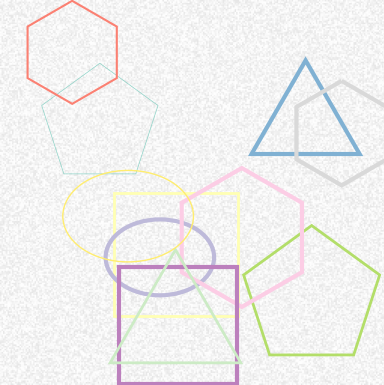[{"shape": "pentagon", "thickness": 0.5, "radius": 0.79, "center": [0.259, 0.677]}, {"shape": "square", "thickness": 2, "radius": 0.8, "center": [0.457, 0.34]}, {"shape": "oval", "thickness": 3, "radius": 0.7, "center": [0.415, 0.332]}, {"shape": "hexagon", "thickness": 1.5, "radius": 0.67, "center": [0.188, 0.864]}, {"shape": "triangle", "thickness": 3, "radius": 0.81, "center": [0.794, 0.681]}, {"shape": "pentagon", "thickness": 2, "radius": 0.93, "center": [0.809, 0.228]}, {"shape": "hexagon", "thickness": 3, "radius": 0.9, "center": [0.628, 0.383]}, {"shape": "hexagon", "thickness": 3, "radius": 0.68, "center": [0.887, 0.654]}, {"shape": "square", "thickness": 3, "radius": 0.76, "center": [0.463, 0.155]}, {"shape": "triangle", "thickness": 2, "radius": 0.98, "center": [0.456, 0.156]}, {"shape": "oval", "thickness": 1, "radius": 0.85, "center": [0.333, 0.439]}]